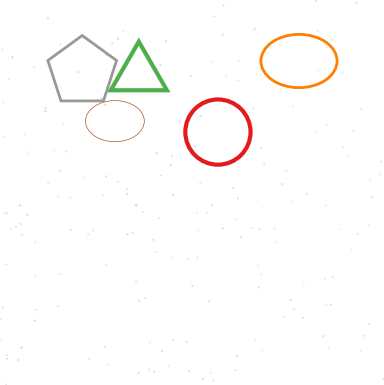[{"shape": "circle", "thickness": 3, "radius": 0.42, "center": [0.566, 0.657]}, {"shape": "triangle", "thickness": 3, "radius": 0.42, "center": [0.361, 0.808]}, {"shape": "oval", "thickness": 2, "radius": 0.49, "center": [0.777, 0.842]}, {"shape": "oval", "thickness": 0.5, "radius": 0.38, "center": [0.298, 0.685]}, {"shape": "pentagon", "thickness": 2, "radius": 0.47, "center": [0.214, 0.814]}]